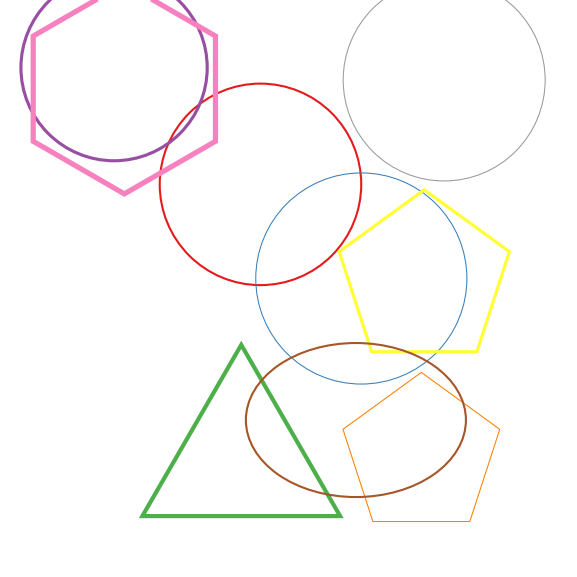[{"shape": "circle", "thickness": 1, "radius": 0.87, "center": [0.451, 0.68]}, {"shape": "circle", "thickness": 0.5, "radius": 0.91, "center": [0.626, 0.517]}, {"shape": "triangle", "thickness": 2, "radius": 0.99, "center": [0.418, 0.204]}, {"shape": "circle", "thickness": 1.5, "radius": 0.81, "center": [0.198, 0.882]}, {"shape": "pentagon", "thickness": 0.5, "radius": 0.71, "center": [0.73, 0.212]}, {"shape": "pentagon", "thickness": 1.5, "radius": 0.77, "center": [0.735, 0.515]}, {"shape": "oval", "thickness": 1, "radius": 0.95, "center": [0.616, 0.272]}, {"shape": "hexagon", "thickness": 2.5, "radius": 0.91, "center": [0.215, 0.846]}, {"shape": "circle", "thickness": 0.5, "radius": 0.87, "center": [0.769, 0.861]}]